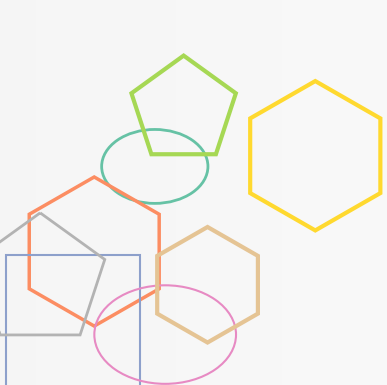[{"shape": "oval", "thickness": 2, "radius": 0.69, "center": [0.399, 0.568]}, {"shape": "hexagon", "thickness": 2.5, "radius": 0.97, "center": [0.243, 0.347]}, {"shape": "square", "thickness": 1.5, "radius": 0.87, "center": [0.188, 0.165]}, {"shape": "oval", "thickness": 1.5, "radius": 0.91, "center": [0.426, 0.131]}, {"shape": "pentagon", "thickness": 3, "radius": 0.71, "center": [0.474, 0.714]}, {"shape": "hexagon", "thickness": 3, "radius": 0.97, "center": [0.814, 0.595]}, {"shape": "hexagon", "thickness": 3, "radius": 0.75, "center": [0.536, 0.26]}, {"shape": "pentagon", "thickness": 2, "radius": 0.88, "center": [0.104, 0.272]}]